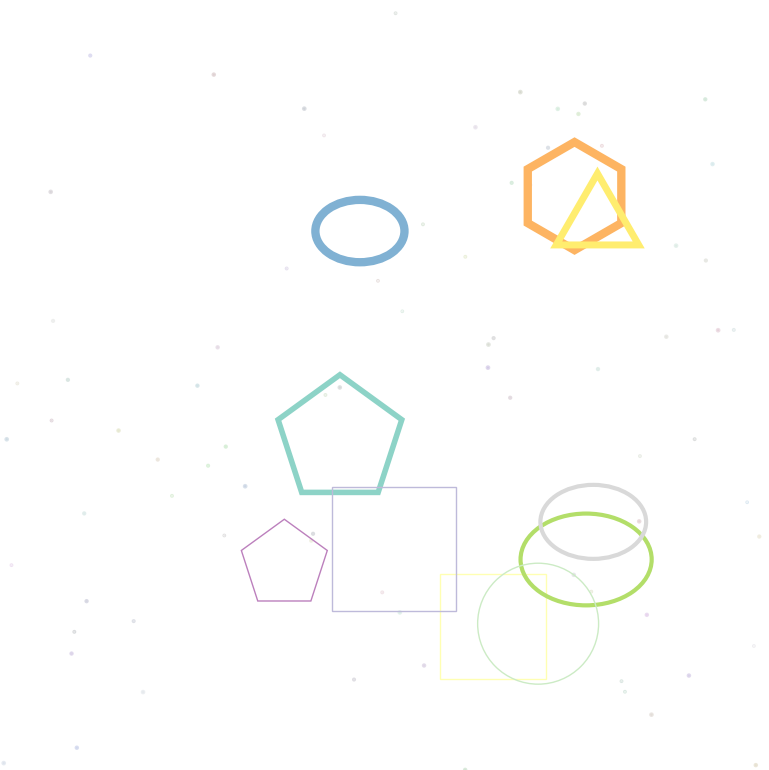[{"shape": "pentagon", "thickness": 2, "radius": 0.42, "center": [0.441, 0.429]}, {"shape": "square", "thickness": 0.5, "radius": 0.34, "center": [0.641, 0.186]}, {"shape": "square", "thickness": 0.5, "radius": 0.4, "center": [0.512, 0.287]}, {"shape": "oval", "thickness": 3, "radius": 0.29, "center": [0.467, 0.7]}, {"shape": "hexagon", "thickness": 3, "radius": 0.35, "center": [0.746, 0.745]}, {"shape": "oval", "thickness": 1.5, "radius": 0.43, "center": [0.761, 0.273]}, {"shape": "oval", "thickness": 1.5, "radius": 0.34, "center": [0.77, 0.322]}, {"shape": "pentagon", "thickness": 0.5, "radius": 0.29, "center": [0.369, 0.267]}, {"shape": "circle", "thickness": 0.5, "radius": 0.39, "center": [0.699, 0.19]}, {"shape": "triangle", "thickness": 2.5, "radius": 0.31, "center": [0.776, 0.713]}]